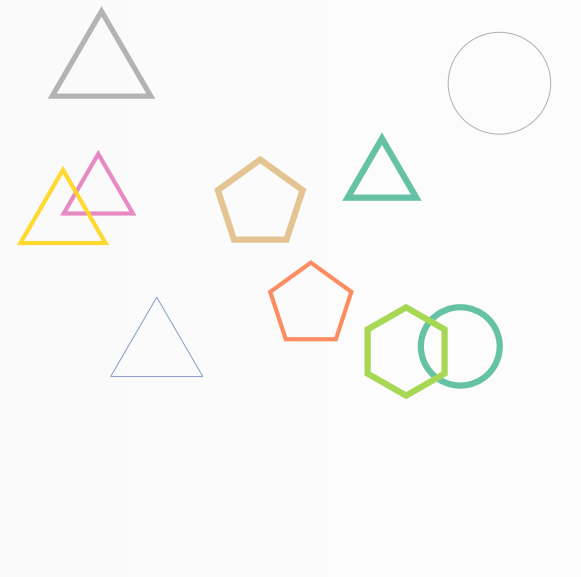[{"shape": "circle", "thickness": 3, "radius": 0.34, "center": [0.792, 0.399]}, {"shape": "triangle", "thickness": 3, "radius": 0.34, "center": [0.657, 0.691]}, {"shape": "pentagon", "thickness": 2, "radius": 0.37, "center": [0.535, 0.471]}, {"shape": "triangle", "thickness": 0.5, "radius": 0.46, "center": [0.27, 0.393]}, {"shape": "triangle", "thickness": 2, "radius": 0.34, "center": [0.169, 0.664]}, {"shape": "hexagon", "thickness": 3, "radius": 0.38, "center": [0.699, 0.39]}, {"shape": "triangle", "thickness": 2, "radius": 0.42, "center": [0.108, 0.621]}, {"shape": "pentagon", "thickness": 3, "radius": 0.38, "center": [0.448, 0.646]}, {"shape": "circle", "thickness": 0.5, "radius": 0.44, "center": [0.859, 0.855]}, {"shape": "triangle", "thickness": 2.5, "radius": 0.49, "center": [0.175, 0.882]}]